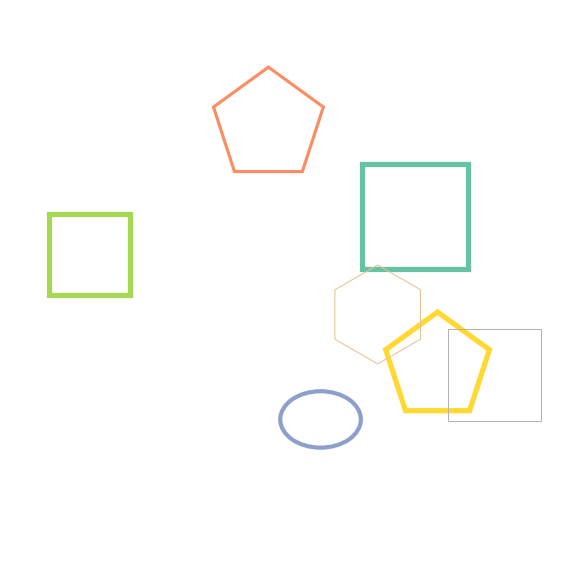[{"shape": "square", "thickness": 2.5, "radius": 0.46, "center": [0.719, 0.624]}, {"shape": "pentagon", "thickness": 1.5, "radius": 0.5, "center": [0.465, 0.783]}, {"shape": "oval", "thickness": 2, "radius": 0.35, "center": [0.555, 0.273]}, {"shape": "square", "thickness": 2.5, "radius": 0.35, "center": [0.155, 0.558]}, {"shape": "pentagon", "thickness": 2.5, "radius": 0.47, "center": [0.758, 0.364]}, {"shape": "hexagon", "thickness": 0.5, "radius": 0.43, "center": [0.654, 0.455]}, {"shape": "square", "thickness": 0.5, "radius": 0.4, "center": [0.856, 0.35]}]